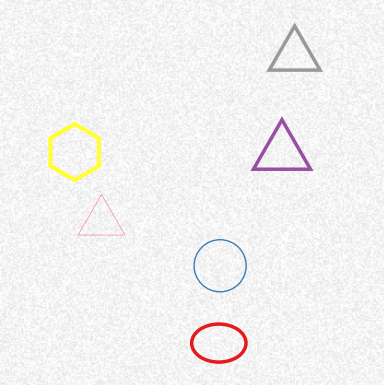[{"shape": "oval", "thickness": 2.5, "radius": 0.35, "center": [0.568, 0.109]}, {"shape": "circle", "thickness": 1, "radius": 0.34, "center": [0.572, 0.31]}, {"shape": "triangle", "thickness": 2.5, "radius": 0.43, "center": [0.732, 0.603]}, {"shape": "hexagon", "thickness": 3, "radius": 0.36, "center": [0.194, 0.605]}, {"shape": "triangle", "thickness": 0.5, "radius": 0.35, "center": [0.264, 0.425]}, {"shape": "triangle", "thickness": 2.5, "radius": 0.38, "center": [0.765, 0.856]}]